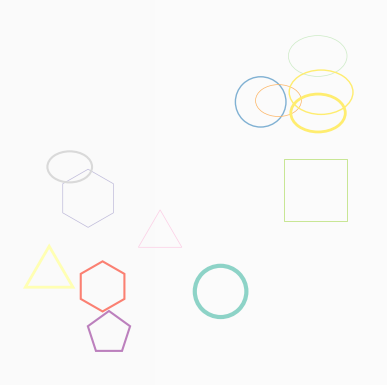[{"shape": "circle", "thickness": 3, "radius": 0.33, "center": [0.569, 0.243]}, {"shape": "triangle", "thickness": 2, "radius": 0.35, "center": [0.127, 0.289]}, {"shape": "hexagon", "thickness": 0.5, "radius": 0.38, "center": [0.227, 0.485]}, {"shape": "hexagon", "thickness": 1.5, "radius": 0.33, "center": [0.265, 0.256]}, {"shape": "circle", "thickness": 1, "radius": 0.33, "center": [0.673, 0.735]}, {"shape": "oval", "thickness": 0.5, "radius": 0.3, "center": [0.719, 0.739]}, {"shape": "square", "thickness": 0.5, "radius": 0.4, "center": [0.814, 0.506]}, {"shape": "triangle", "thickness": 0.5, "radius": 0.32, "center": [0.413, 0.39]}, {"shape": "oval", "thickness": 1.5, "radius": 0.29, "center": [0.18, 0.567]}, {"shape": "pentagon", "thickness": 1.5, "radius": 0.29, "center": [0.281, 0.135]}, {"shape": "oval", "thickness": 0.5, "radius": 0.38, "center": [0.82, 0.855]}, {"shape": "oval", "thickness": 1, "radius": 0.41, "center": [0.829, 0.76]}, {"shape": "oval", "thickness": 2, "radius": 0.35, "center": [0.821, 0.706]}]